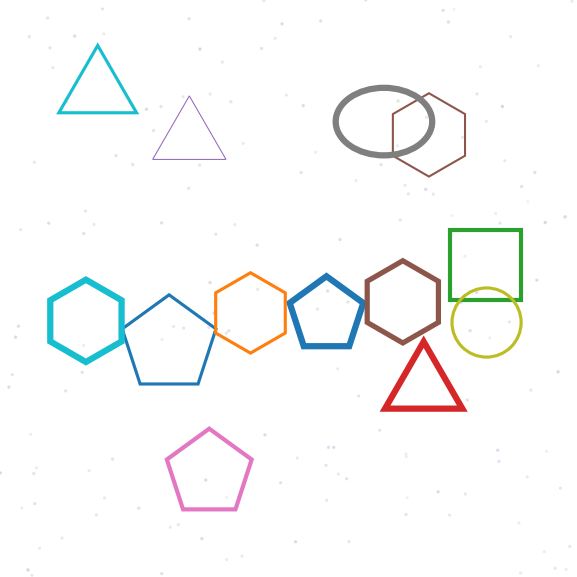[{"shape": "pentagon", "thickness": 3, "radius": 0.33, "center": [0.565, 0.454]}, {"shape": "pentagon", "thickness": 1.5, "radius": 0.43, "center": [0.293, 0.403]}, {"shape": "hexagon", "thickness": 1.5, "radius": 0.35, "center": [0.434, 0.457]}, {"shape": "square", "thickness": 2, "radius": 0.31, "center": [0.841, 0.54]}, {"shape": "triangle", "thickness": 3, "radius": 0.39, "center": [0.734, 0.33]}, {"shape": "triangle", "thickness": 0.5, "radius": 0.37, "center": [0.328, 0.76]}, {"shape": "hexagon", "thickness": 2.5, "radius": 0.36, "center": [0.698, 0.476]}, {"shape": "hexagon", "thickness": 1, "radius": 0.36, "center": [0.743, 0.766]}, {"shape": "pentagon", "thickness": 2, "radius": 0.39, "center": [0.362, 0.18]}, {"shape": "oval", "thickness": 3, "radius": 0.42, "center": [0.665, 0.789]}, {"shape": "circle", "thickness": 1.5, "radius": 0.3, "center": [0.843, 0.441]}, {"shape": "hexagon", "thickness": 3, "radius": 0.36, "center": [0.149, 0.444]}, {"shape": "triangle", "thickness": 1.5, "radius": 0.39, "center": [0.169, 0.843]}]